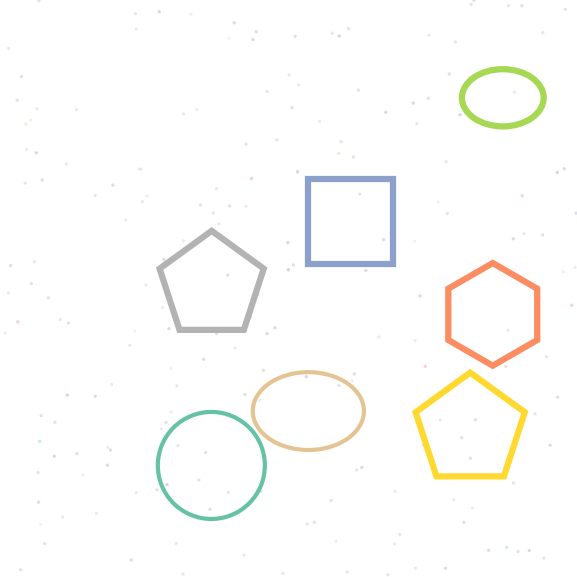[{"shape": "circle", "thickness": 2, "radius": 0.46, "center": [0.366, 0.193]}, {"shape": "hexagon", "thickness": 3, "radius": 0.44, "center": [0.853, 0.455]}, {"shape": "square", "thickness": 3, "radius": 0.37, "center": [0.607, 0.616]}, {"shape": "oval", "thickness": 3, "radius": 0.35, "center": [0.871, 0.83]}, {"shape": "pentagon", "thickness": 3, "radius": 0.5, "center": [0.814, 0.255]}, {"shape": "oval", "thickness": 2, "radius": 0.48, "center": [0.534, 0.287]}, {"shape": "pentagon", "thickness": 3, "radius": 0.47, "center": [0.367, 0.505]}]